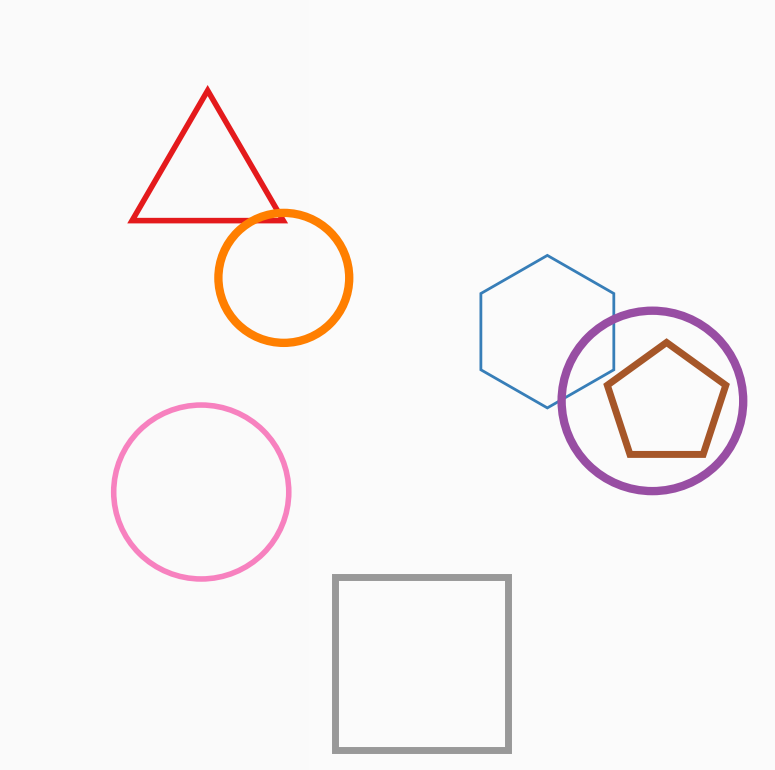[{"shape": "triangle", "thickness": 2, "radius": 0.56, "center": [0.268, 0.77]}, {"shape": "hexagon", "thickness": 1, "radius": 0.5, "center": [0.706, 0.569]}, {"shape": "circle", "thickness": 3, "radius": 0.59, "center": [0.842, 0.479]}, {"shape": "circle", "thickness": 3, "radius": 0.42, "center": [0.366, 0.639]}, {"shape": "pentagon", "thickness": 2.5, "radius": 0.4, "center": [0.86, 0.475]}, {"shape": "circle", "thickness": 2, "radius": 0.56, "center": [0.26, 0.361]}, {"shape": "square", "thickness": 2.5, "radius": 0.56, "center": [0.544, 0.138]}]